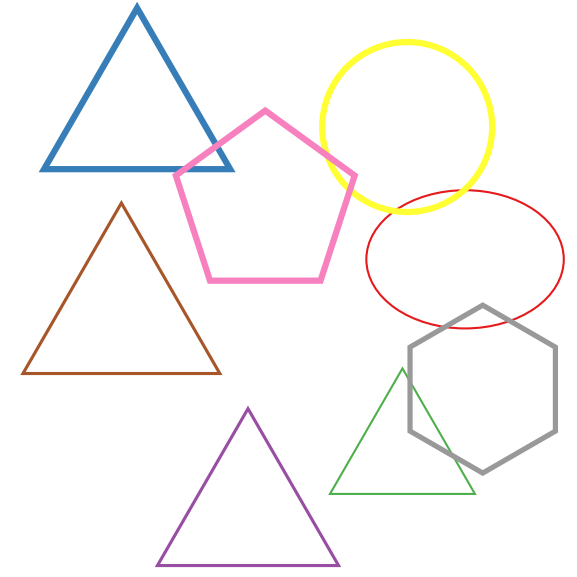[{"shape": "oval", "thickness": 1, "radius": 0.85, "center": [0.805, 0.55]}, {"shape": "triangle", "thickness": 3, "radius": 0.93, "center": [0.237, 0.799]}, {"shape": "triangle", "thickness": 1, "radius": 0.72, "center": [0.697, 0.216]}, {"shape": "triangle", "thickness": 1.5, "radius": 0.91, "center": [0.429, 0.11]}, {"shape": "circle", "thickness": 3, "radius": 0.74, "center": [0.705, 0.779]}, {"shape": "triangle", "thickness": 1.5, "radius": 0.98, "center": [0.21, 0.451]}, {"shape": "pentagon", "thickness": 3, "radius": 0.81, "center": [0.459, 0.645]}, {"shape": "hexagon", "thickness": 2.5, "radius": 0.73, "center": [0.836, 0.325]}]